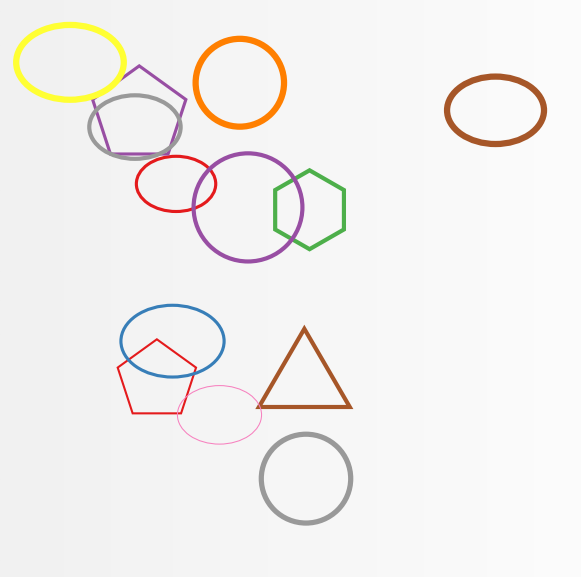[{"shape": "oval", "thickness": 1.5, "radius": 0.34, "center": [0.303, 0.681]}, {"shape": "pentagon", "thickness": 1, "radius": 0.35, "center": [0.27, 0.341]}, {"shape": "oval", "thickness": 1.5, "radius": 0.44, "center": [0.297, 0.408]}, {"shape": "hexagon", "thickness": 2, "radius": 0.34, "center": [0.533, 0.636]}, {"shape": "circle", "thickness": 2, "radius": 0.47, "center": [0.427, 0.64]}, {"shape": "pentagon", "thickness": 1.5, "radius": 0.42, "center": [0.24, 0.801]}, {"shape": "circle", "thickness": 3, "radius": 0.38, "center": [0.413, 0.856]}, {"shape": "oval", "thickness": 3, "radius": 0.46, "center": [0.12, 0.891]}, {"shape": "triangle", "thickness": 2, "radius": 0.45, "center": [0.524, 0.34]}, {"shape": "oval", "thickness": 3, "radius": 0.42, "center": [0.853, 0.808]}, {"shape": "oval", "thickness": 0.5, "radius": 0.36, "center": [0.378, 0.281]}, {"shape": "oval", "thickness": 2, "radius": 0.39, "center": [0.232, 0.779]}, {"shape": "circle", "thickness": 2.5, "radius": 0.38, "center": [0.526, 0.17]}]